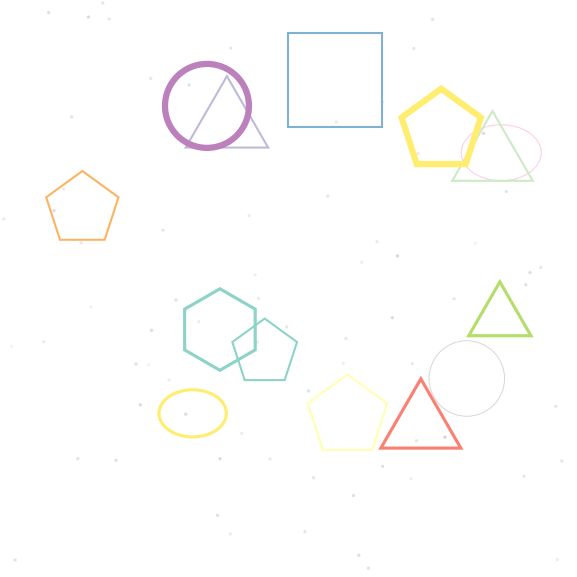[{"shape": "hexagon", "thickness": 1.5, "radius": 0.35, "center": [0.381, 0.429]}, {"shape": "pentagon", "thickness": 1, "radius": 0.29, "center": [0.458, 0.389]}, {"shape": "pentagon", "thickness": 1, "radius": 0.36, "center": [0.602, 0.278]}, {"shape": "triangle", "thickness": 1, "radius": 0.41, "center": [0.393, 0.785]}, {"shape": "triangle", "thickness": 1.5, "radius": 0.4, "center": [0.729, 0.263]}, {"shape": "square", "thickness": 1, "radius": 0.4, "center": [0.58, 0.861]}, {"shape": "pentagon", "thickness": 1, "radius": 0.33, "center": [0.143, 0.637]}, {"shape": "triangle", "thickness": 1.5, "radius": 0.31, "center": [0.866, 0.449]}, {"shape": "oval", "thickness": 0.5, "radius": 0.35, "center": [0.868, 0.735]}, {"shape": "circle", "thickness": 0.5, "radius": 0.33, "center": [0.808, 0.344]}, {"shape": "circle", "thickness": 3, "radius": 0.36, "center": [0.358, 0.816]}, {"shape": "triangle", "thickness": 1, "radius": 0.4, "center": [0.853, 0.726]}, {"shape": "pentagon", "thickness": 3, "radius": 0.36, "center": [0.764, 0.773]}, {"shape": "oval", "thickness": 1.5, "radius": 0.29, "center": [0.334, 0.283]}]